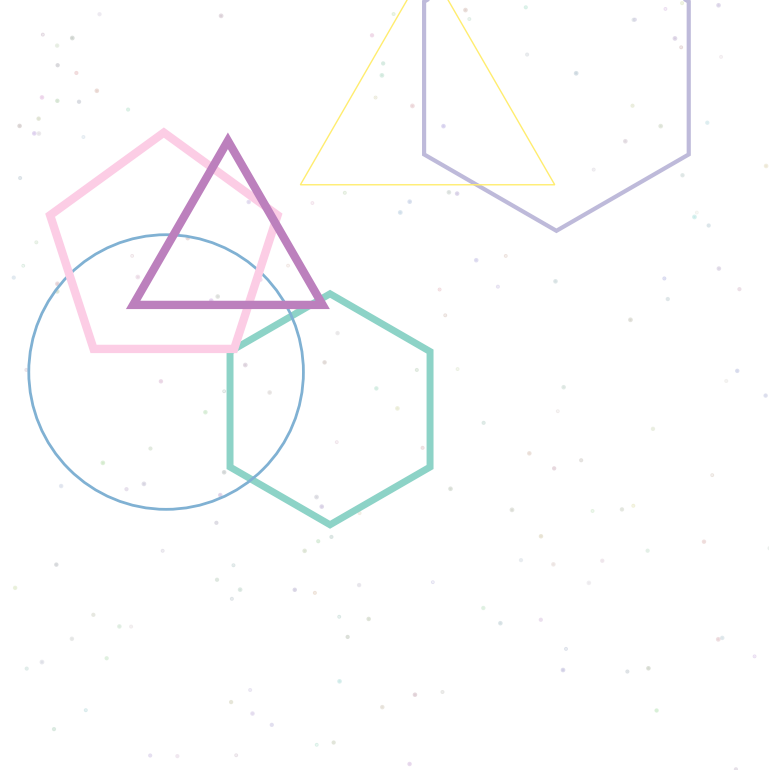[{"shape": "hexagon", "thickness": 2.5, "radius": 0.75, "center": [0.429, 0.468]}, {"shape": "hexagon", "thickness": 1.5, "radius": 0.99, "center": [0.723, 0.899]}, {"shape": "circle", "thickness": 1, "radius": 0.89, "center": [0.216, 0.517]}, {"shape": "pentagon", "thickness": 3, "radius": 0.78, "center": [0.213, 0.672]}, {"shape": "triangle", "thickness": 3, "radius": 0.71, "center": [0.296, 0.675]}, {"shape": "triangle", "thickness": 0.5, "radius": 0.95, "center": [0.555, 0.855]}]